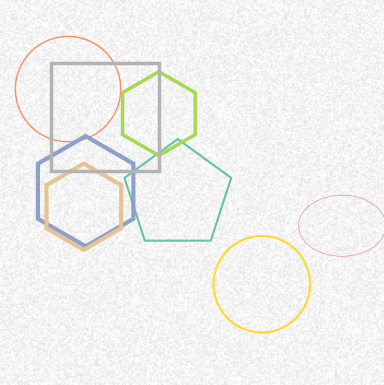[{"shape": "pentagon", "thickness": 1.5, "radius": 0.73, "center": [0.462, 0.493]}, {"shape": "circle", "thickness": 1, "radius": 0.68, "center": [0.177, 0.769]}, {"shape": "hexagon", "thickness": 3, "radius": 0.72, "center": [0.222, 0.503]}, {"shape": "oval", "thickness": 0.5, "radius": 0.57, "center": [0.889, 0.414]}, {"shape": "hexagon", "thickness": 2.5, "radius": 0.54, "center": [0.413, 0.705]}, {"shape": "circle", "thickness": 1.5, "radius": 0.63, "center": [0.68, 0.262]}, {"shape": "hexagon", "thickness": 3, "radius": 0.56, "center": [0.218, 0.463]}, {"shape": "square", "thickness": 2.5, "radius": 0.7, "center": [0.272, 0.696]}]